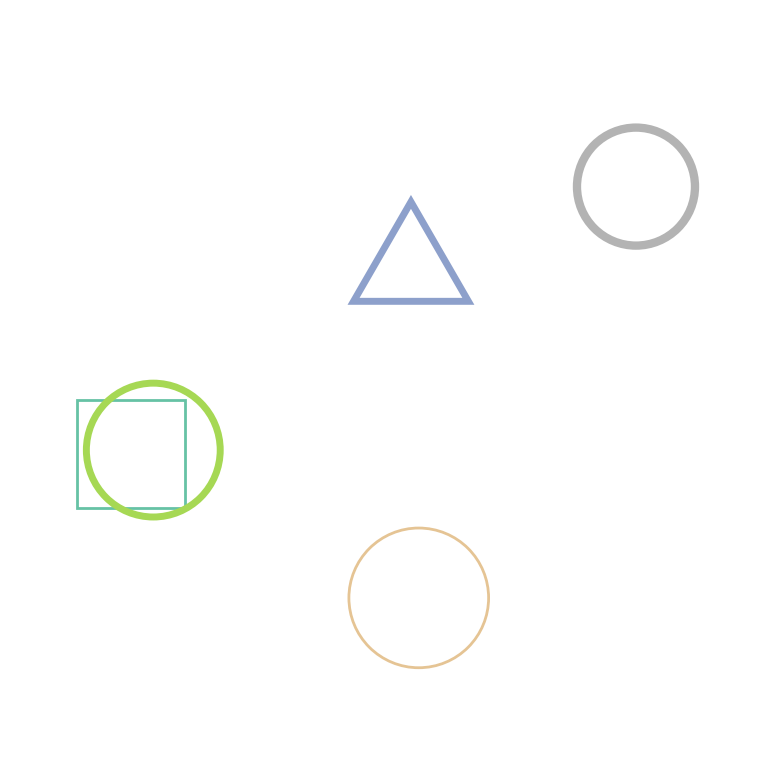[{"shape": "square", "thickness": 1, "radius": 0.35, "center": [0.17, 0.411]}, {"shape": "triangle", "thickness": 2.5, "radius": 0.43, "center": [0.534, 0.652]}, {"shape": "circle", "thickness": 2.5, "radius": 0.43, "center": [0.199, 0.415]}, {"shape": "circle", "thickness": 1, "radius": 0.45, "center": [0.544, 0.224]}, {"shape": "circle", "thickness": 3, "radius": 0.38, "center": [0.826, 0.758]}]